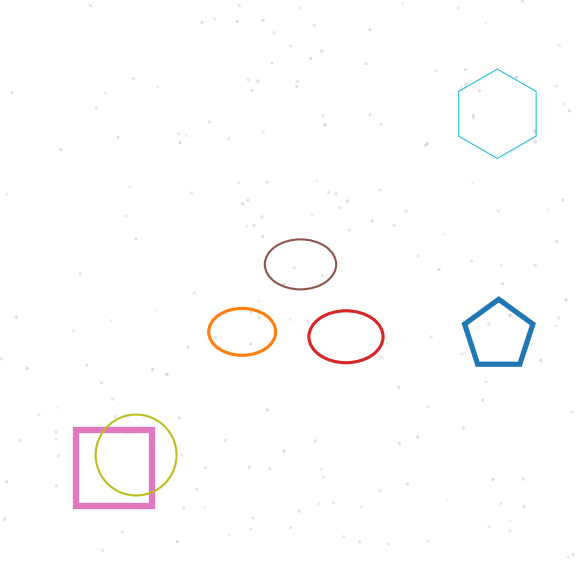[{"shape": "pentagon", "thickness": 2.5, "radius": 0.31, "center": [0.864, 0.419]}, {"shape": "oval", "thickness": 1.5, "radius": 0.29, "center": [0.419, 0.424]}, {"shape": "oval", "thickness": 1.5, "radius": 0.32, "center": [0.599, 0.416]}, {"shape": "oval", "thickness": 1, "radius": 0.31, "center": [0.52, 0.541]}, {"shape": "square", "thickness": 3, "radius": 0.33, "center": [0.198, 0.189]}, {"shape": "circle", "thickness": 1, "radius": 0.35, "center": [0.236, 0.211]}, {"shape": "hexagon", "thickness": 0.5, "radius": 0.39, "center": [0.861, 0.802]}]